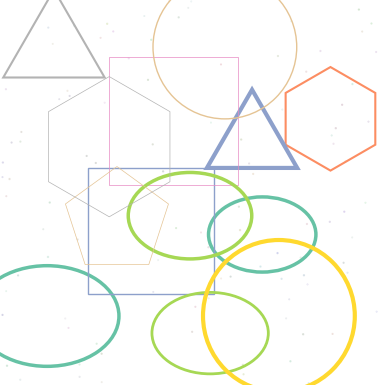[{"shape": "oval", "thickness": 2.5, "radius": 0.7, "center": [0.681, 0.391]}, {"shape": "oval", "thickness": 2.5, "radius": 0.93, "center": [0.122, 0.179]}, {"shape": "hexagon", "thickness": 1.5, "radius": 0.67, "center": [0.858, 0.691]}, {"shape": "square", "thickness": 1, "radius": 0.82, "center": [0.391, 0.4]}, {"shape": "triangle", "thickness": 3, "radius": 0.68, "center": [0.655, 0.632]}, {"shape": "square", "thickness": 0.5, "radius": 0.83, "center": [0.45, 0.685]}, {"shape": "oval", "thickness": 2, "radius": 0.76, "center": [0.546, 0.135]}, {"shape": "oval", "thickness": 2.5, "radius": 0.8, "center": [0.494, 0.44]}, {"shape": "circle", "thickness": 3, "radius": 0.99, "center": [0.724, 0.179]}, {"shape": "pentagon", "thickness": 0.5, "radius": 0.7, "center": [0.304, 0.427]}, {"shape": "circle", "thickness": 1, "radius": 0.93, "center": [0.584, 0.878]}, {"shape": "triangle", "thickness": 1.5, "radius": 0.76, "center": [0.14, 0.875]}, {"shape": "hexagon", "thickness": 0.5, "radius": 0.91, "center": [0.284, 0.619]}]